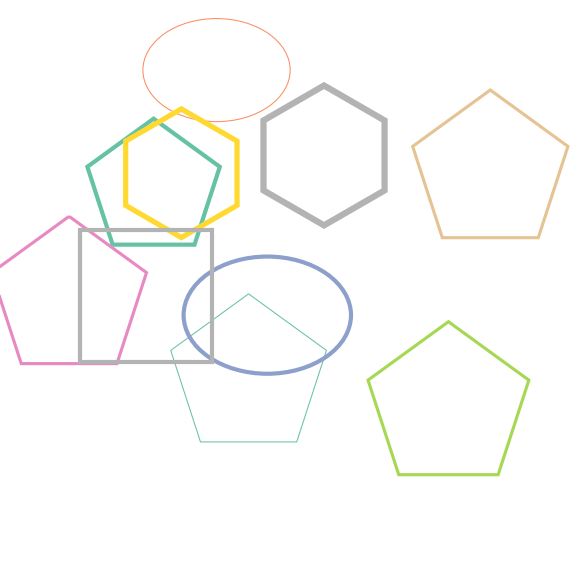[{"shape": "pentagon", "thickness": 2, "radius": 0.6, "center": [0.266, 0.673]}, {"shape": "pentagon", "thickness": 0.5, "radius": 0.71, "center": [0.43, 0.349]}, {"shape": "oval", "thickness": 0.5, "radius": 0.64, "center": [0.375, 0.878]}, {"shape": "oval", "thickness": 2, "radius": 0.72, "center": [0.463, 0.453]}, {"shape": "pentagon", "thickness": 1.5, "radius": 0.7, "center": [0.12, 0.484]}, {"shape": "pentagon", "thickness": 1.5, "radius": 0.73, "center": [0.777, 0.296]}, {"shape": "hexagon", "thickness": 2.5, "radius": 0.56, "center": [0.314, 0.699]}, {"shape": "pentagon", "thickness": 1.5, "radius": 0.71, "center": [0.849, 0.702]}, {"shape": "hexagon", "thickness": 3, "radius": 0.61, "center": [0.561, 0.73]}, {"shape": "square", "thickness": 2, "radius": 0.57, "center": [0.254, 0.487]}]